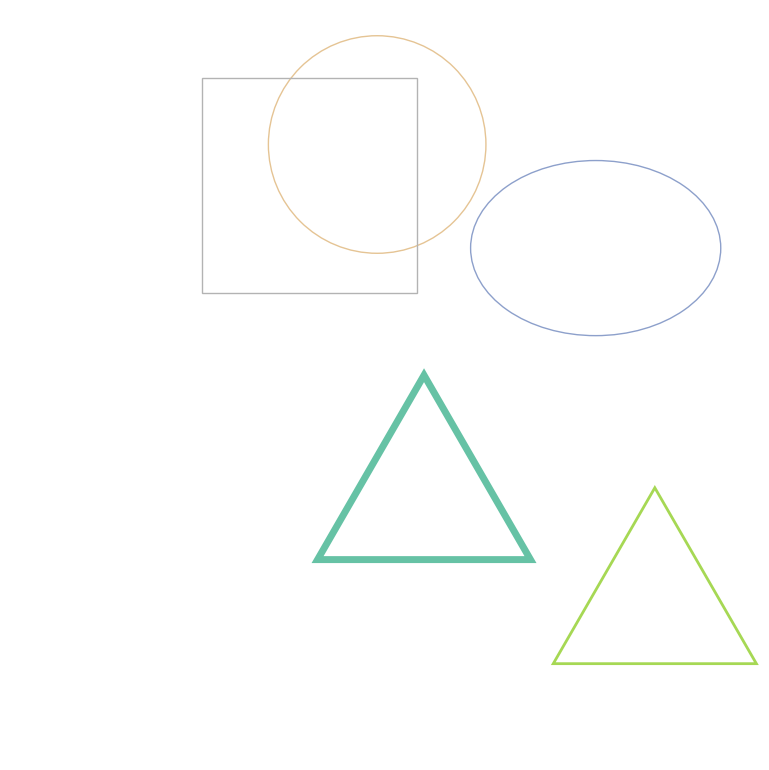[{"shape": "triangle", "thickness": 2.5, "radius": 0.8, "center": [0.551, 0.353]}, {"shape": "oval", "thickness": 0.5, "radius": 0.81, "center": [0.774, 0.678]}, {"shape": "triangle", "thickness": 1, "radius": 0.76, "center": [0.85, 0.214]}, {"shape": "circle", "thickness": 0.5, "radius": 0.71, "center": [0.49, 0.812]}, {"shape": "square", "thickness": 0.5, "radius": 0.7, "center": [0.402, 0.759]}]